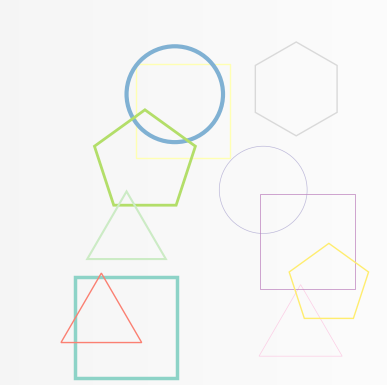[{"shape": "square", "thickness": 2.5, "radius": 0.66, "center": [0.325, 0.15]}, {"shape": "square", "thickness": 1, "radius": 0.61, "center": [0.472, 0.711]}, {"shape": "circle", "thickness": 0.5, "radius": 0.57, "center": [0.679, 0.507]}, {"shape": "triangle", "thickness": 1, "radius": 0.6, "center": [0.262, 0.17]}, {"shape": "circle", "thickness": 3, "radius": 0.62, "center": [0.451, 0.755]}, {"shape": "pentagon", "thickness": 2, "radius": 0.68, "center": [0.374, 0.578]}, {"shape": "triangle", "thickness": 0.5, "radius": 0.62, "center": [0.776, 0.137]}, {"shape": "hexagon", "thickness": 1, "radius": 0.61, "center": [0.764, 0.769]}, {"shape": "square", "thickness": 0.5, "radius": 0.61, "center": [0.793, 0.373]}, {"shape": "triangle", "thickness": 1.5, "radius": 0.59, "center": [0.327, 0.386]}, {"shape": "pentagon", "thickness": 1, "radius": 0.54, "center": [0.849, 0.26]}]